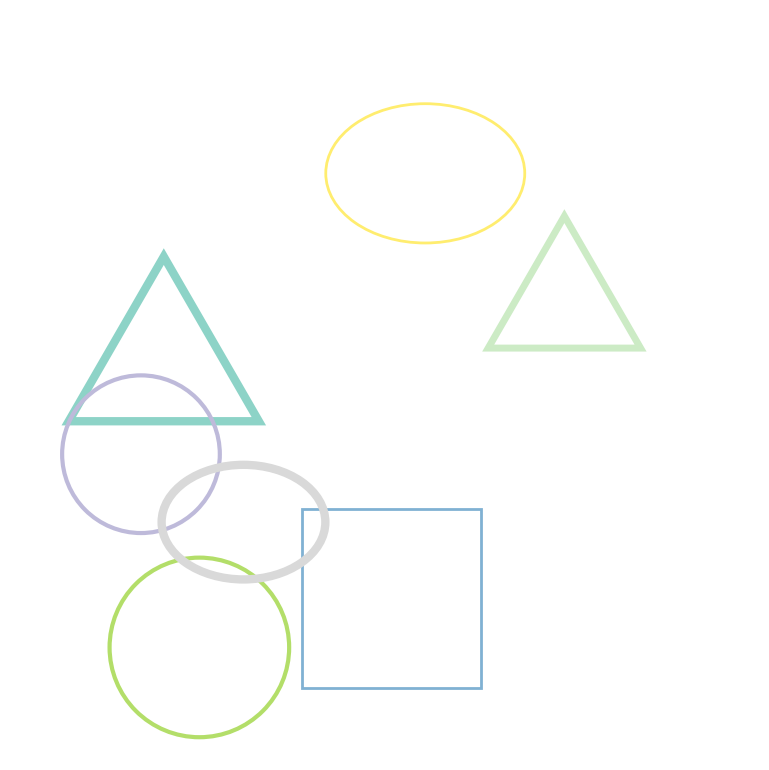[{"shape": "triangle", "thickness": 3, "radius": 0.71, "center": [0.213, 0.524]}, {"shape": "circle", "thickness": 1.5, "radius": 0.51, "center": [0.183, 0.41]}, {"shape": "square", "thickness": 1, "radius": 0.58, "center": [0.509, 0.223]}, {"shape": "circle", "thickness": 1.5, "radius": 0.58, "center": [0.259, 0.159]}, {"shape": "oval", "thickness": 3, "radius": 0.53, "center": [0.316, 0.322]}, {"shape": "triangle", "thickness": 2.5, "radius": 0.57, "center": [0.733, 0.605]}, {"shape": "oval", "thickness": 1, "radius": 0.65, "center": [0.552, 0.775]}]